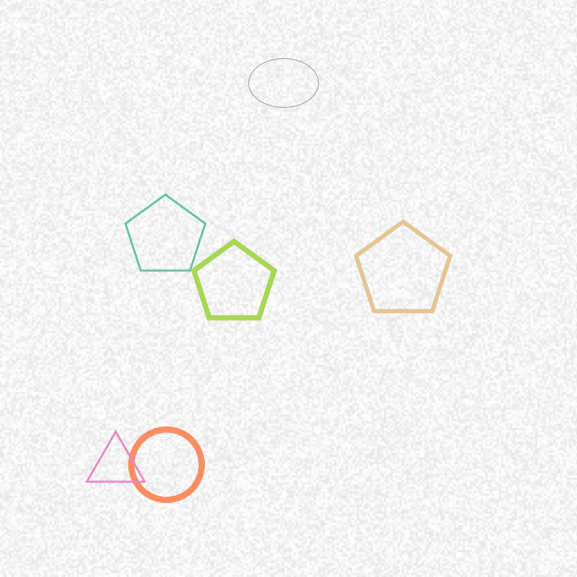[{"shape": "pentagon", "thickness": 1, "radius": 0.36, "center": [0.286, 0.589]}, {"shape": "circle", "thickness": 3, "radius": 0.3, "center": [0.288, 0.194]}, {"shape": "triangle", "thickness": 1, "radius": 0.29, "center": [0.2, 0.194]}, {"shape": "pentagon", "thickness": 2.5, "radius": 0.37, "center": [0.405, 0.508]}, {"shape": "pentagon", "thickness": 2, "radius": 0.43, "center": [0.698, 0.53]}, {"shape": "oval", "thickness": 0.5, "radius": 0.3, "center": [0.491, 0.855]}]